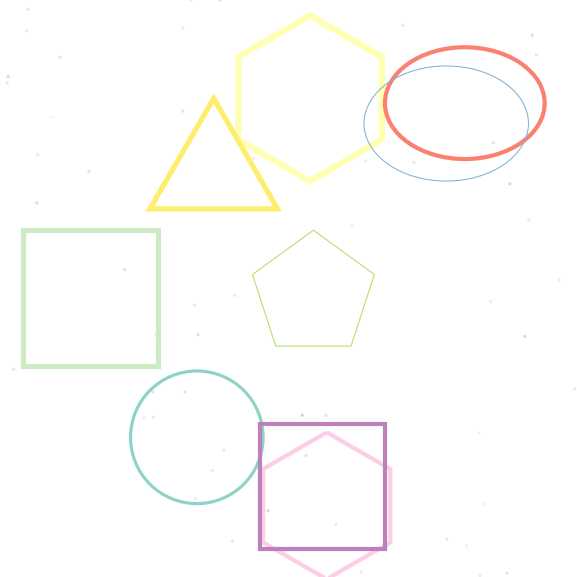[{"shape": "circle", "thickness": 1.5, "radius": 0.57, "center": [0.341, 0.242]}, {"shape": "hexagon", "thickness": 3, "radius": 0.72, "center": [0.537, 0.829]}, {"shape": "oval", "thickness": 2, "radius": 0.69, "center": [0.805, 0.821]}, {"shape": "oval", "thickness": 0.5, "radius": 0.71, "center": [0.773, 0.785]}, {"shape": "pentagon", "thickness": 0.5, "radius": 0.55, "center": [0.543, 0.49]}, {"shape": "hexagon", "thickness": 2, "radius": 0.64, "center": [0.566, 0.123]}, {"shape": "square", "thickness": 2, "radius": 0.54, "center": [0.559, 0.157]}, {"shape": "square", "thickness": 2.5, "radius": 0.59, "center": [0.157, 0.483]}, {"shape": "triangle", "thickness": 2.5, "radius": 0.64, "center": [0.37, 0.701]}]